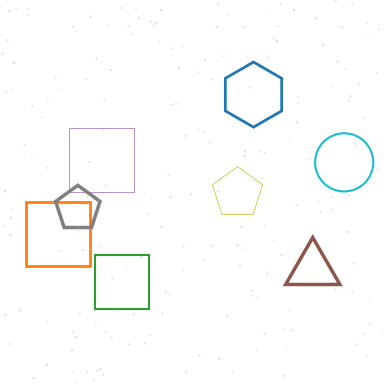[{"shape": "hexagon", "thickness": 2, "radius": 0.42, "center": [0.658, 0.754]}, {"shape": "square", "thickness": 2, "radius": 0.42, "center": [0.151, 0.392]}, {"shape": "square", "thickness": 1.5, "radius": 0.35, "center": [0.317, 0.268]}, {"shape": "square", "thickness": 0.5, "radius": 0.42, "center": [0.264, 0.585]}, {"shape": "triangle", "thickness": 2.5, "radius": 0.41, "center": [0.812, 0.302]}, {"shape": "pentagon", "thickness": 2.5, "radius": 0.3, "center": [0.202, 0.458]}, {"shape": "pentagon", "thickness": 0.5, "radius": 0.34, "center": [0.617, 0.499]}, {"shape": "circle", "thickness": 1.5, "radius": 0.38, "center": [0.894, 0.578]}]